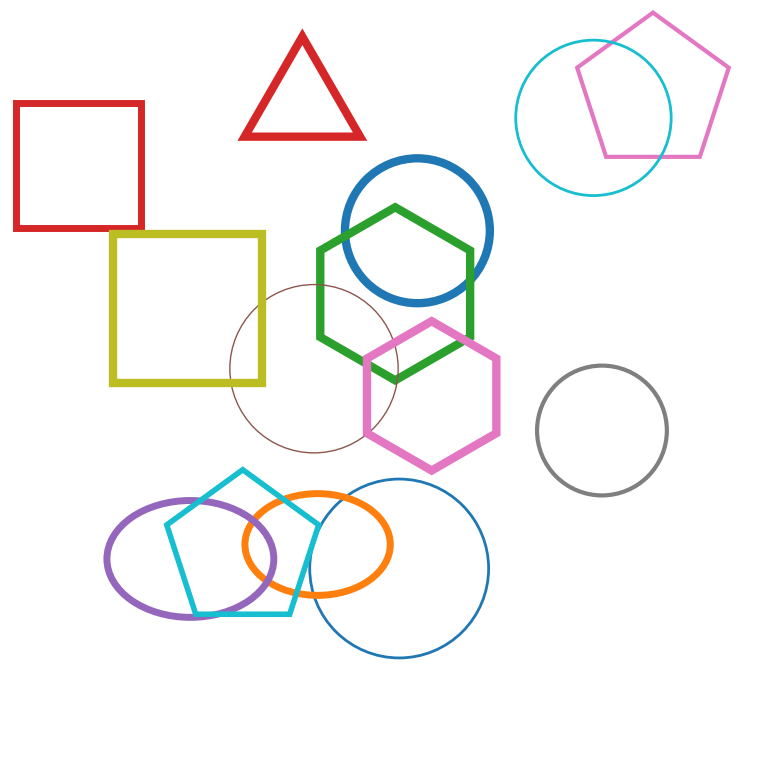[{"shape": "circle", "thickness": 3, "radius": 0.47, "center": [0.542, 0.7]}, {"shape": "circle", "thickness": 1, "radius": 0.58, "center": [0.518, 0.262]}, {"shape": "oval", "thickness": 2.5, "radius": 0.47, "center": [0.412, 0.293]}, {"shape": "hexagon", "thickness": 3, "radius": 0.56, "center": [0.513, 0.618]}, {"shape": "square", "thickness": 2.5, "radius": 0.41, "center": [0.102, 0.785]}, {"shape": "triangle", "thickness": 3, "radius": 0.43, "center": [0.393, 0.866]}, {"shape": "oval", "thickness": 2.5, "radius": 0.54, "center": [0.247, 0.274]}, {"shape": "circle", "thickness": 0.5, "radius": 0.55, "center": [0.408, 0.521]}, {"shape": "hexagon", "thickness": 3, "radius": 0.49, "center": [0.561, 0.486]}, {"shape": "pentagon", "thickness": 1.5, "radius": 0.52, "center": [0.848, 0.88]}, {"shape": "circle", "thickness": 1.5, "radius": 0.42, "center": [0.782, 0.441]}, {"shape": "square", "thickness": 3, "radius": 0.48, "center": [0.243, 0.599]}, {"shape": "circle", "thickness": 1, "radius": 0.5, "center": [0.771, 0.847]}, {"shape": "pentagon", "thickness": 2, "radius": 0.52, "center": [0.315, 0.286]}]